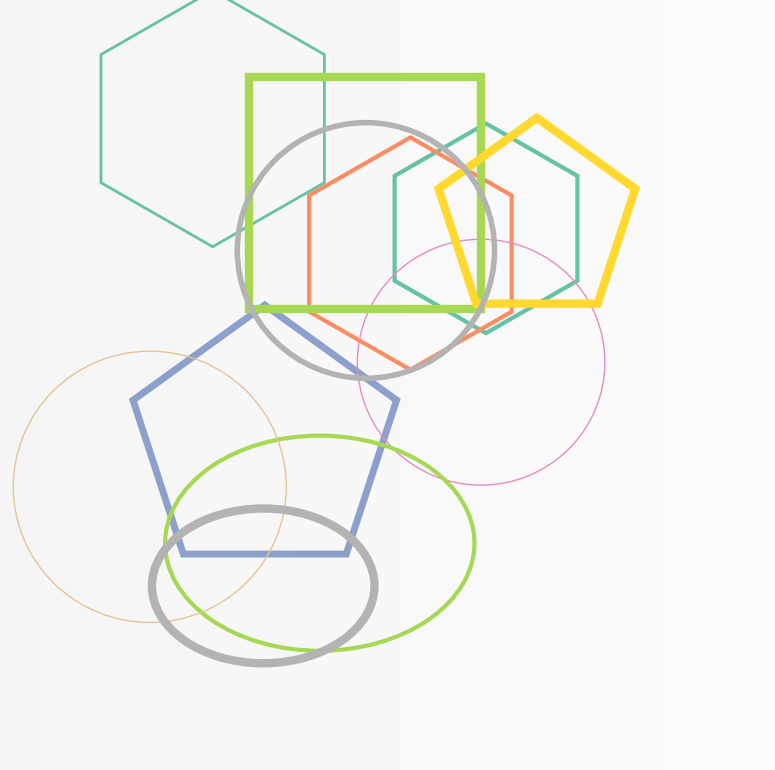[{"shape": "hexagon", "thickness": 1.5, "radius": 0.68, "center": [0.627, 0.704]}, {"shape": "hexagon", "thickness": 1, "radius": 0.83, "center": [0.274, 0.846]}, {"shape": "hexagon", "thickness": 1.5, "radius": 0.75, "center": [0.53, 0.671]}, {"shape": "pentagon", "thickness": 2.5, "radius": 0.89, "center": [0.342, 0.425]}, {"shape": "circle", "thickness": 0.5, "radius": 0.8, "center": [0.621, 0.53]}, {"shape": "oval", "thickness": 1.5, "radius": 1.0, "center": [0.413, 0.295]}, {"shape": "square", "thickness": 3, "radius": 0.75, "center": [0.471, 0.749]}, {"shape": "pentagon", "thickness": 3, "radius": 0.67, "center": [0.693, 0.714]}, {"shape": "circle", "thickness": 0.5, "radius": 0.88, "center": [0.193, 0.368]}, {"shape": "oval", "thickness": 3, "radius": 0.72, "center": [0.34, 0.239]}, {"shape": "circle", "thickness": 2, "radius": 0.83, "center": [0.472, 0.675]}]